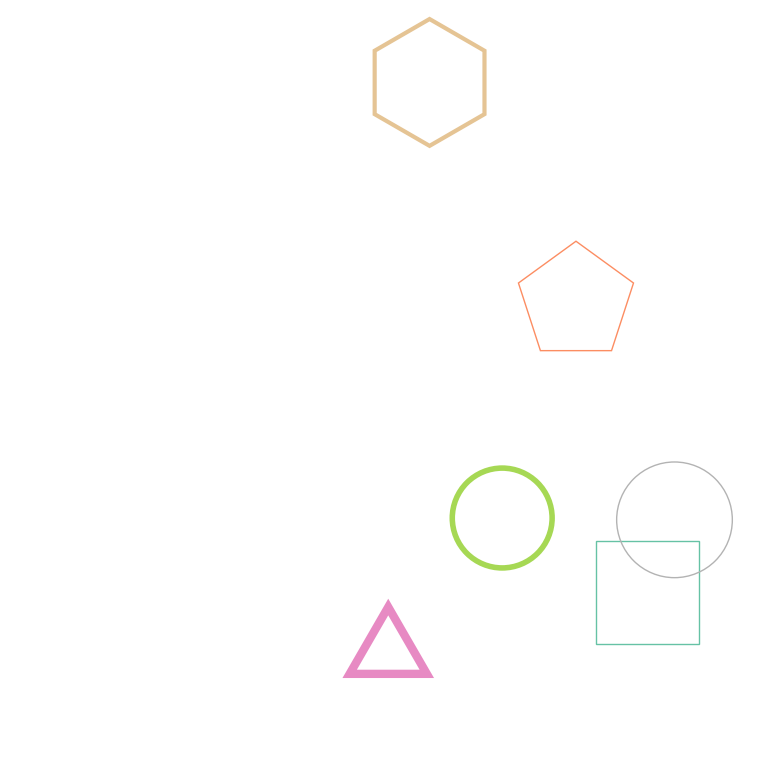[{"shape": "square", "thickness": 0.5, "radius": 0.33, "center": [0.841, 0.23]}, {"shape": "pentagon", "thickness": 0.5, "radius": 0.39, "center": [0.748, 0.608]}, {"shape": "triangle", "thickness": 3, "radius": 0.29, "center": [0.504, 0.154]}, {"shape": "circle", "thickness": 2, "radius": 0.32, "center": [0.652, 0.327]}, {"shape": "hexagon", "thickness": 1.5, "radius": 0.41, "center": [0.558, 0.893]}, {"shape": "circle", "thickness": 0.5, "radius": 0.38, "center": [0.876, 0.325]}]